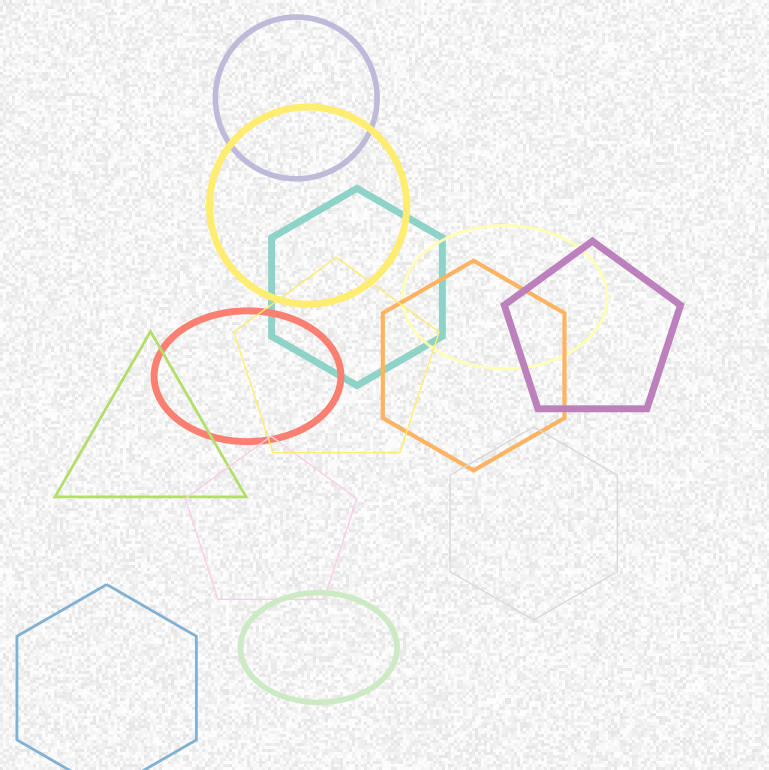[{"shape": "hexagon", "thickness": 2.5, "radius": 0.64, "center": [0.464, 0.627]}, {"shape": "oval", "thickness": 1, "radius": 0.66, "center": [0.656, 0.614]}, {"shape": "circle", "thickness": 2, "radius": 0.53, "center": [0.385, 0.873]}, {"shape": "oval", "thickness": 2.5, "radius": 0.61, "center": [0.321, 0.511]}, {"shape": "hexagon", "thickness": 1, "radius": 0.67, "center": [0.139, 0.106]}, {"shape": "hexagon", "thickness": 1.5, "radius": 0.68, "center": [0.615, 0.525]}, {"shape": "triangle", "thickness": 1, "radius": 0.72, "center": [0.195, 0.426]}, {"shape": "pentagon", "thickness": 0.5, "radius": 0.59, "center": [0.352, 0.316]}, {"shape": "hexagon", "thickness": 0.5, "radius": 0.63, "center": [0.693, 0.32]}, {"shape": "pentagon", "thickness": 2.5, "radius": 0.6, "center": [0.769, 0.566]}, {"shape": "oval", "thickness": 2, "radius": 0.51, "center": [0.414, 0.159]}, {"shape": "circle", "thickness": 2.5, "radius": 0.64, "center": [0.4, 0.733]}, {"shape": "pentagon", "thickness": 0.5, "radius": 0.7, "center": [0.437, 0.525]}]